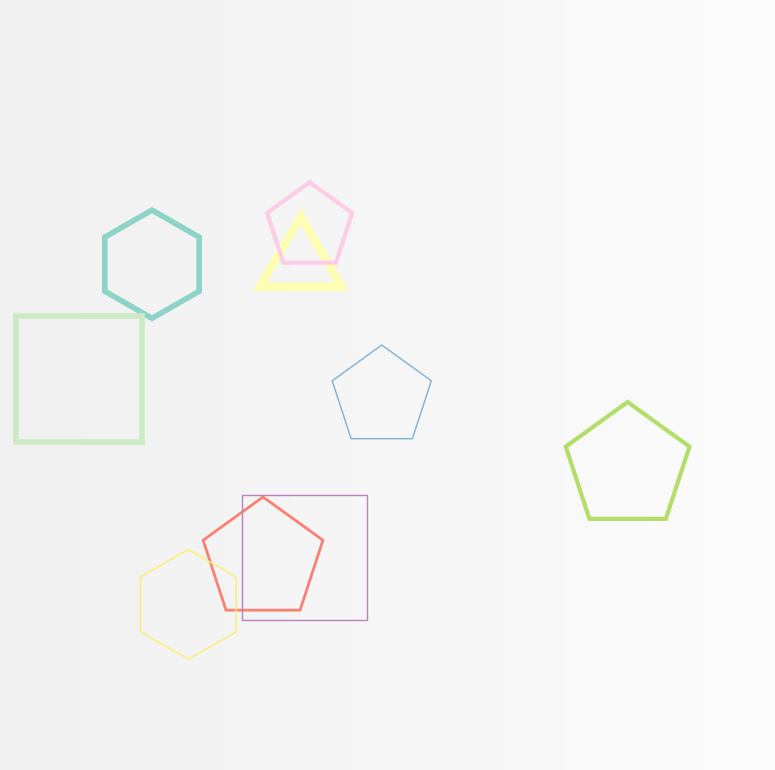[{"shape": "hexagon", "thickness": 2, "radius": 0.35, "center": [0.196, 0.657]}, {"shape": "triangle", "thickness": 3, "radius": 0.3, "center": [0.388, 0.658]}, {"shape": "pentagon", "thickness": 1, "radius": 0.41, "center": [0.339, 0.273]}, {"shape": "pentagon", "thickness": 0.5, "radius": 0.34, "center": [0.493, 0.485]}, {"shape": "pentagon", "thickness": 1.5, "radius": 0.42, "center": [0.81, 0.394]}, {"shape": "pentagon", "thickness": 1.5, "radius": 0.29, "center": [0.4, 0.706]}, {"shape": "square", "thickness": 0.5, "radius": 0.4, "center": [0.393, 0.276]}, {"shape": "square", "thickness": 2, "radius": 0.41, "center": [0.102, 0.508]}, {"shape": "hexagon", "thickness": 0.5, "radius": 0.36, "center": [0.243, 0.215]}]